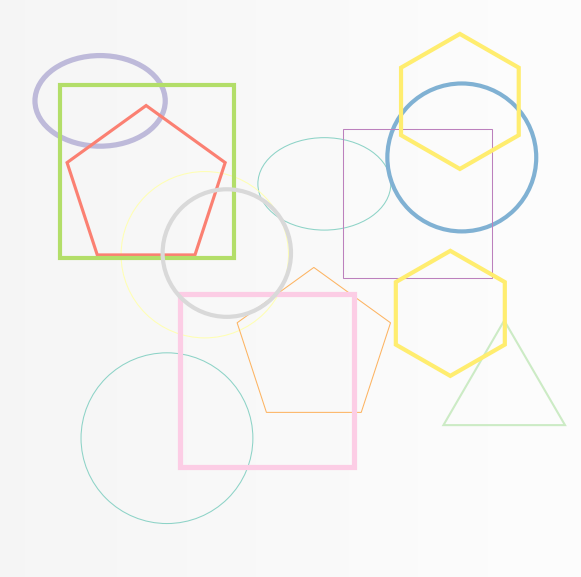[{"shape": "circle", "thickness": 0.5, "radius": 0.74, "center": [0.287, 0.24]}, {"shape": "oval", "thickness": 0.5, "radius": 0.57, "center": [0.558, 0.681]}, {"shape": "circle", "thickness": 0.5, "radius": 0.72, "center": [0.352, 0.558]}, {"shape": "oval", "thickness": 2.5, "radius": 0.56, "center": [0.172, 0.824]}, {"shape": "pentagon", "thickness": 1.5, "radius": 0.71, "center": [0.251, 0.673]}, {"shape": "circle", "thickness": 2, "radius": 0.64, "center": [0.794, 0.727]}, {"shape": "pentagon", "thickness": 0.5, "radius": 0.69, "center": [0.54, 0.397]}, {"shape": "square", "thickness": 2, "radius": 0.75, "center": [0.253, 0.702]}, {"shape": "square", "thickness": 2.5, "radius": 0.75, "center": [0.46, 0.34]}, {"shape": "circle", "thickness": 2, "radius": 0.55, "center": [0.39, 0.561]}, {"shape": "square", "thickness": 0.5, "radius": 0.64, "center": [0.718, 0.646]}, {"shape": "triangle", "thickness": 1, "radius": 0.6, "center": [0.867, 0.323]}, {"shape": "hexagon", "thickness": 2, "radius": 0.58, "center": [0.791, 0.823]}, {"shape": "hexagon", "thickness": 2, "radius": 0.54, "center": [0.775, 0.457]}]